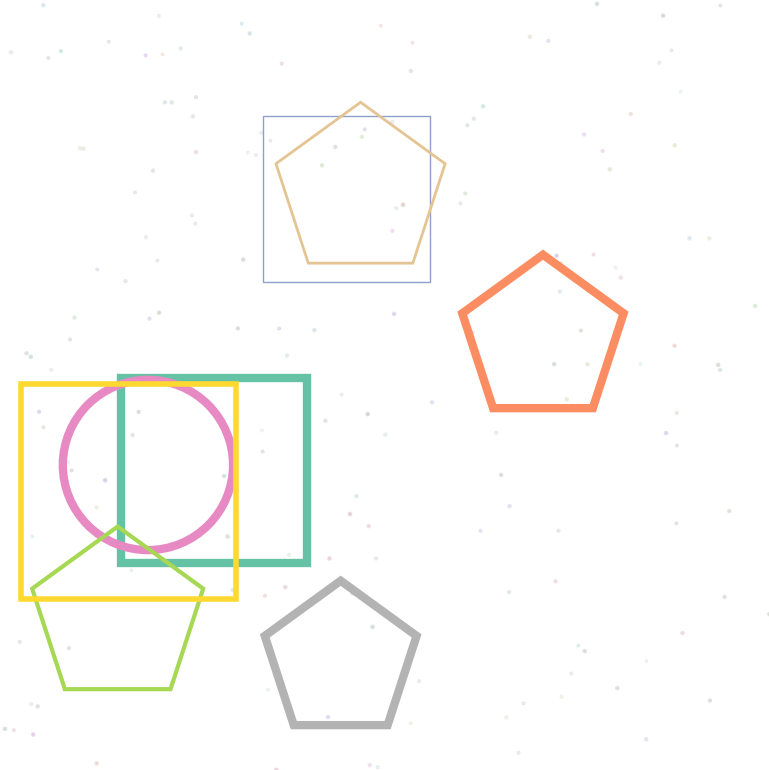[{"shape": "square", "thickness": 3, "radius": 0.6, "center": [0.278, 0.39]}, {"shape": "pentagon", "thickness": 3, "radius": 0.55, "center": [0.705, 0.559]}, {"shape": "square", "thickness": 0.5, "radius": 0.54, "center": [0.45, 0.742]}, {"shape": "circle", "thickness": 3, "radius": 0.55, "center": [0.192, 0.396]}, {"shape": "pentagon", "thickness": 1.5, "radius": 0.58, "center": [0.153, 0.199]}, {"shape": "square", "thickness": 2, "radius": 0.7, "center": [0.167, 0.361]}, {"shape": "pentagon", "thickness": 1, "radius": 0.58, "center": [0.468, 0.752]}, {"shape": "pentagon", "thickness": 3, "radius": 0.52, "center": [0.442, 0.142]}]